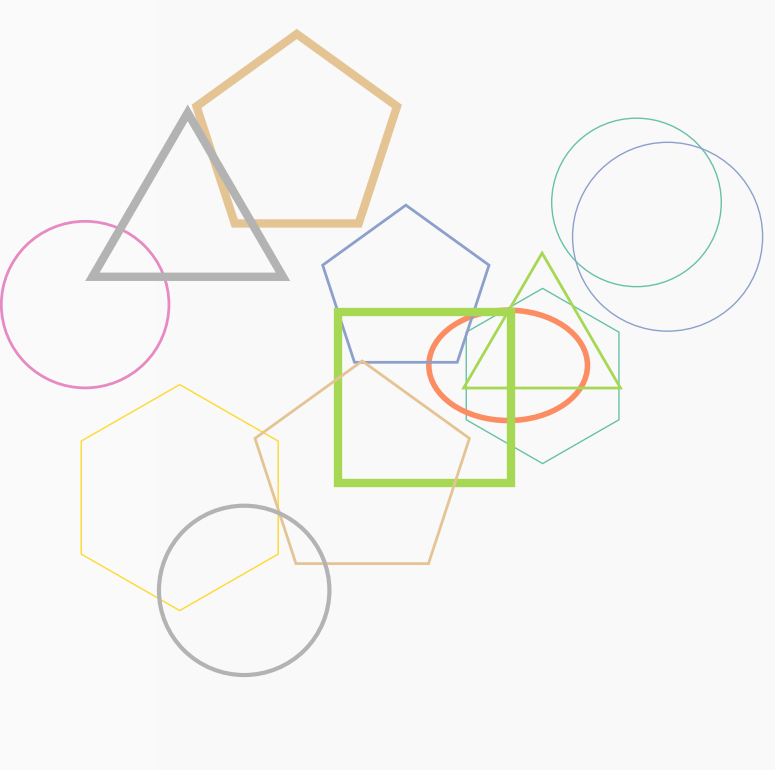[{"shape": "circle", "thickness": 0.5, "radius": 0.55, "center": [0.821, 0.737]}, {"shape": "hexagon", "thickness": 0.5, "radius": 0.57, "center": [0.7, 0.512]}, {"shape": "oval", "thickness": 2, "radius": 0.51, "center": [0.656, 0.526]}, {"shape": "circle", "thickness": 0.5, "radius": 0.61, "center": [0.861, 0.693]}, {"shape": "pentagon", "thickness": 1, "radius": 0.56, "center": [0.524, 0.621]}, {"shape": "circle", "thickness": 1, "radius": 0.54, "center": [0.11, 0.604]}, {"shape": "triangle", "thickness": 1, "radius": 0.58, "center": [0.699, 0.554]}, {"shape": "square", "thickness": 3, "radius": 0.56, "center": [0.548, 0.484]}, {"shape": "hexagon", "thickness": 0.5, "radius": 0.73, "center": [0.232, 0.354]}, {"shape": "pentagon", "thickness": 3, "radius": 0.68, "center": [0.383, 0.82]}, {"shape": "pentagon", "thickness": 1, "radius": 0.73, "center": [0.467, 0.386]}, {"shape": "circle", "thickness": 1.5, "radius": 0.55, "center": [0.315, 0.233]}, {"shape": "triangle", "thickness": 3, "radius": 0.71, "center": [0.242, 0.712]}]